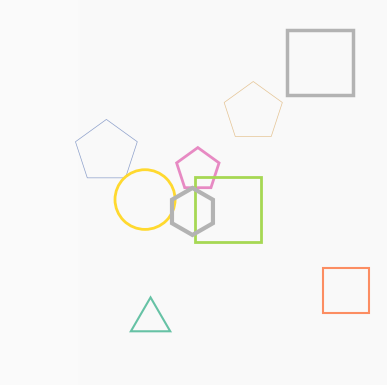[{"shape": "triangle", "thickness": 1.5, "radius": 0.29, "center": [0.389, 0.169]}, {"shape": "square", "thickness": 1.5, "radius": 0.29, "center": [0.893, 0.246]}, {"shape": "pentagon", "thickness": 0.5, "radius": 0.42, "center": [0.275, 0.606]}, {"shape": "pentagon", "thickness": 2, "radius": 0.29, "center": [0.511, 0.559]}, {"shape": "square", "thickness": 2, "radius": 0.42, "center": [0.589, 0.456]}, {"shape": "circle", "thickness": 2, "radius": 0.39, "center": [0.374, 0.482]}, {"shape": "pentagon", "thickness": 0.5, "radius": 0.39, "center": [0.654, 0.709]}, {"shape": "square", "thickness": 2.5, "radius": 0.43, "center": [0.826, 0.837]}, {"shape": "hexagon", "thickness": 3, "radius": 0.31, "center": [0.497, 0.451]}]